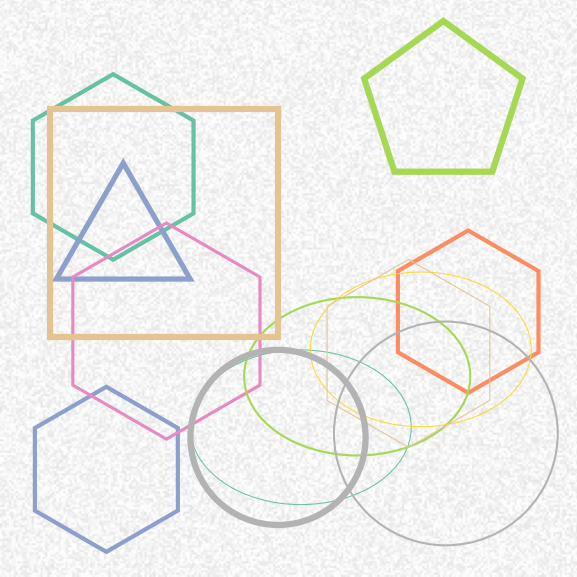[{"shape": "oval", "thickness": 0.5, "radius": 0.96, "center": [0.521, 0.259]}, {"shape": "hexagon", "thickness": 2, "radius": 0.8, "center": [0.196, 0.71]}, {"shape": "hexagon", "thickness": 2, "radius": 0.7, "center": [0.811, 0.459]}, {"shape": "triangle", "thickness": 2.5, "radius": 0.67, "center": [0.213, 0.583]}, {"shape": "hexagon", "thickness": 2, "radius": 0.71, "center": [0.184, 0.186]}, {"shape": "hexagon", "thickness": 1.5, "radius": 0.94, "center": [0.288, 0.426]}, {"shape": "oval", "thickness": 1, "radius": 0.98, "center": [0.619, 0.348]}, {"shape": "pentagon", "thickness": 3, "radius": 0.72, "center": [0.768, 0.819]}, {"shape": "oval", "thickness": 0.5, "radius": 0.96, "center": [0.729, 0.394]}, {"shape": "square", "thickness": 3, "radius": 0.99, "center": [0.283, 0.613]}, {"shape": "hexagon", "thickness": 0.5, "radius": 0.81, "center": [0.707, 0.387]}, {"shape": "circle", "thickness": 1, "radius": 0.97, "center": [0.772, 0.249]}, {"shape": "circle", "thickness": 3, "radius": 0.76, "center": [0.481, 0.242]}]